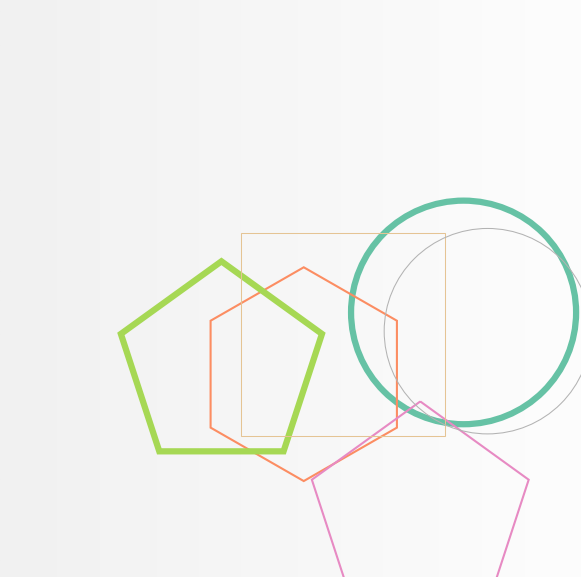[{"shape": "circle", "thickness": 3, "radius": 0.97, "center": [0.798, 0.458]}, {"shape": "hexagon", "thickness": 1, "radius": 0.93, "center": [0.523, 0.351]}, {"shape": "pentagon", "thickness": 1, "radius": 0.98, "center": [0.723, 0.108]}, {"shape": "pentagon", "thickness": 3, "radius": 0.91, "center": [0.381, 0.365]}, {"shape": "square", "thickness": 0.5, "radius": 0.88, "center": [0.59, 0.42]}, {"shape": "circle", "thickness": 0.5, "radius": 0.89, "center": [0.839, 0.426]}]